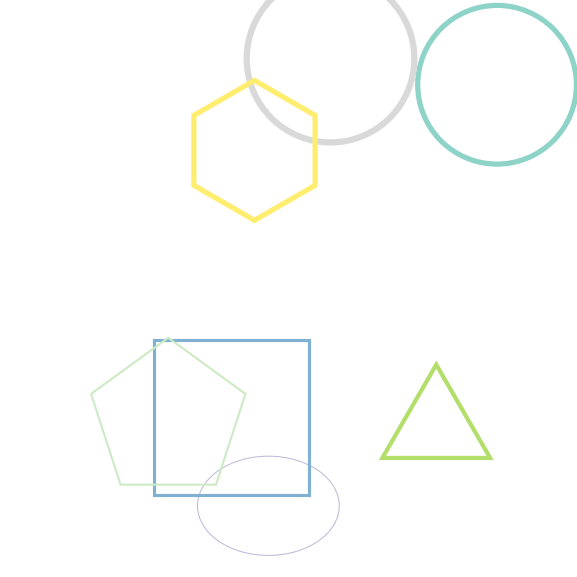[{"shape": "circle", "thickness": 2.5, "radius": 0.69, "center": [0.861, 0.852]}, {"shape": "oval", "thickness": 0.5, "radius": 0.61, "center": [0.465, 0.123]}, {"shape": "square", "thickness": 1.5, "radius": 0.67, "center": [0.4, 0.276]}, {"shape": "triangle", "thickness": 2, "radius": 0.54, "center": [0.755, 0.26]}, {"shape": "circle", "thickness": 3, "radius": 0.73, "center": [0.572, 0.898]}, {"shape": "pentagon", "thickness": 1, "radius": 0.7, "center": [0.291, 0.274]}, {"shape": "hexagon", "thickness": 2.5, "radius": 0.61, "center": [0.441, 0.739]}]